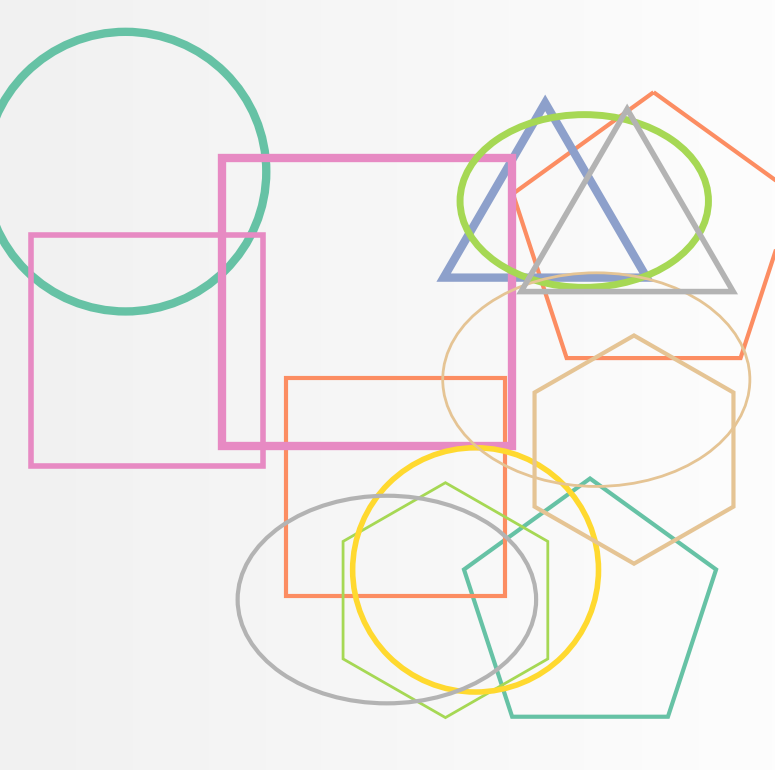[{"shape": "circle", "thickness": 3, "radius": 0.91, "center": [0.162, 0.777]}, {"shape": "pentagon", "thickness": 1.5, "radius": 0.86, "center": [0.761, 0.208]}, {"shape": "pentagon", "thickness": 1.5, "radius": 0.95, "center": [0.843, 0.689]}, {"shape": "square", "thickness": 1.5, "radius": 0.71, "center": [0.51, 0.368]}, {"shape": "triangle", "thickness": 3, "radius": 0.76, "center": [0.703, 0.715]}, {"shape": "square", "thickness": 2, "radius": 0.75, "center": [0.189, 0.545]}, {"shape": "square", "thickness": 3, "radius": 0.94, "center": [0.473, 0.608]}, {"shape": "oval", "thickness": 2.5, "radius": 0.8, "center": [0.754, 0.739]}, {"shape": "hexagon", "thickness": 1, "radius": 0.76, "center": [0.575, 0.221]}, {"shape": "circle", "thickness": 2, "radius": 0.79, "center": [0.614, 0.26]}, {"shape": "oval", "thickness": 1, "radius": 0.99, "center": [0.769, 0.507]}, {"shape": "hexagon", "thickness": 1.5, "radius": 0.74, "center": [0.818, 0.416]}, {"shape": "oval", "thickness": 1.5, "radius": 0.96, "center": [0.499, 0.221]}, {"shape": "triangle", "thickness": 2, "radius": 0.79, "center": [0.809, 0.7]}]